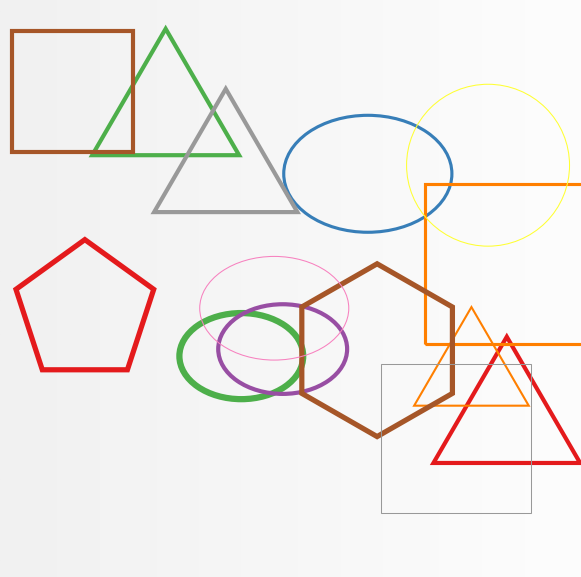[{"shape": "triangle", "thickness": 2, "radius": 0.73, "center": [0.872, 0.27]}, {"shape": "pentagon", "thickness": 2.5, "radius": 0.62, "center": [0.146, 0.46]}, {"shape": "oval", "thickness": 1.5, "radius": 0.72, "center": [0.633, 0.698]}, {"shape": "oval", "thickness": 3, "radius": 0.53, "center": [0.415, 0.382]}, {"shape": "triangle", "thickness": 2, "radius": 0.73, "center": [0.285, 0.803]}, {"shape": "oval", "thickness": 2, "radius": 0.55, "center": [0.486, 0.395]}, {"shape": "square", "thickness": 1.5, "radius": 0.69, "center": [0.869, 0.542]}, {"shape": "triangle", "thickness": 1, "radius": 0.57, "center": [0.811, 0.354]}, {"shape": "circle", "thickness": 0.5, "radius": 0.7, "center": [0.84, 0.713]}, {"shape": "hexagon", "thickness": 2.5, "radius": 0.75, "center": [0.649, 0.393]}, {"shape": "square", "thickness": 2, "radius": 0.52, "center": [0.125, 0.841]}, {"shape": "oval", "thickness": 0.5, "radius": 0.64, "center": [0.472, 0.465]}, {"shape": "square", "thickness": 0.5, "radius": 0.65, "center": [0.784, 0.24]}, {"shape": "triangle", "thickness": 2, "radius": 0.71, "center": [0.388, 0.703]}]